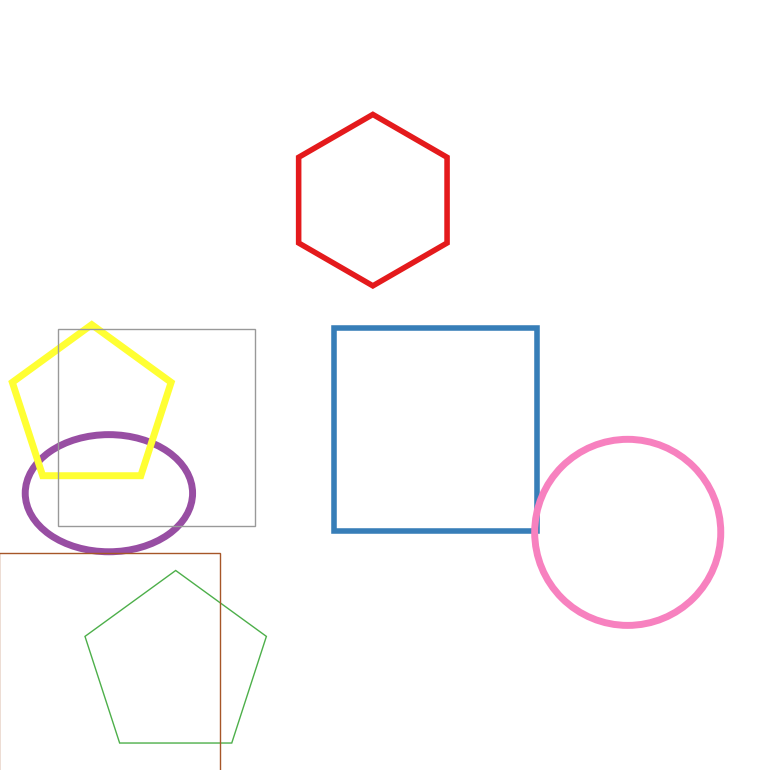[{"shape": "hexagon", "thickness": 2, "radius": 0.56, "center": [0.484, 0.74]}, {"shape": "square", "thickness": 2, "radius": 0.66, "center": [0.565, 0.442]}, {"shape": "pentagon", "thickness": 0.5, "radius": 0.62, "center": [0.228, 0.135]}, {"shape": "oval", "thickness": 2.5, "radius": 0.54, "center": [0.141, 0.359]}, {"shape": "pentagon", "thickness": 2.5, "radius": 0.54, "center": [0.119, 0.47]}, {"shape": "square", "thickness": 0.5, "radius": 0.72, "center": [0.143, 0.138]}, {"shape": "circle", "thickness": 2.5, "radius": 0.6, "center": [0.815, 0.309]}, {"shape": "square", "thickness": 0.5, "radius": 0.64, "center": [0.204, 0.445]}]